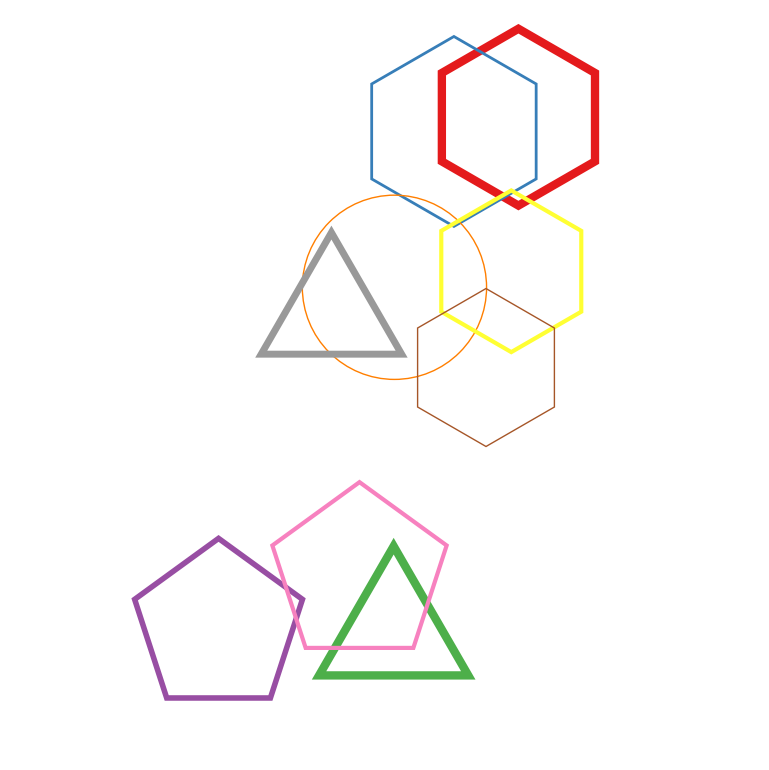[{"shape": "hexagon", "thickness": 3, "radius": 0.57, "center": [0.673, 0.848]}, {"shape": "hexagon", "thickness": 1, "radius": 0.62, "center": [0.59, 0.829]}, {"shape": "triangle", "thickness": 3, "radius": 0.56, "center": [0.511, 0.179]}, {"shape": "pentagon", "thickness": 2, "radius": 0.57, "center": [0.284, 0.186]}, {"shape": "circle", "thickness": 0.5, "radius": 0.6, "center": [0.512, 0.627]}, {"shape": "hexagon", "thickness": 1.5, "radius": 0.52, "center": [0.664, 0.648]}, {"shape": "hexagon", "thickness": 0.5, "radius": 0.51, "center": [0.631, 0.523]}, {"shape": "pentagon", "thickness": 1.5, "radius": 0.59, "center": [0.467, 0.255]}, {"shape": "triangle", "thickness": 2.5, "radius": 0.53, "center": [0.43, 0.593]}]